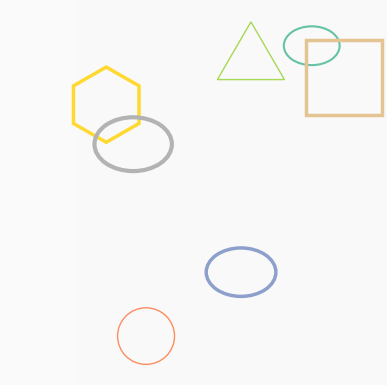[{"shape": "oval", "thickness": 1.5, "radius": 0.36, "center": [0.804, 0.881]}, {"shape": "circle", "thickness": 1, "radius": 0.37, "center": [0.377, 0.127]}, {"shape": "oval", "thickness": 2.5, "radius": 0.45, "center": [0.622, 0.293]}, {"shape": "triangle", "thickness": 1, "radius": 0.5, "center": [0.648, 0.843]}, {"shape": "hexagon", "thickness": 2.5, "radius": 0.49, "center": [0.274, 0.728]}, {"shape": "square", "thickness": 2.5, "radius": 0.49, "center": [0.888, 0.799]}, {"shape": "oval", "thickness": 3, "radius": 0.5, "center": [0.344, 0.625]}]